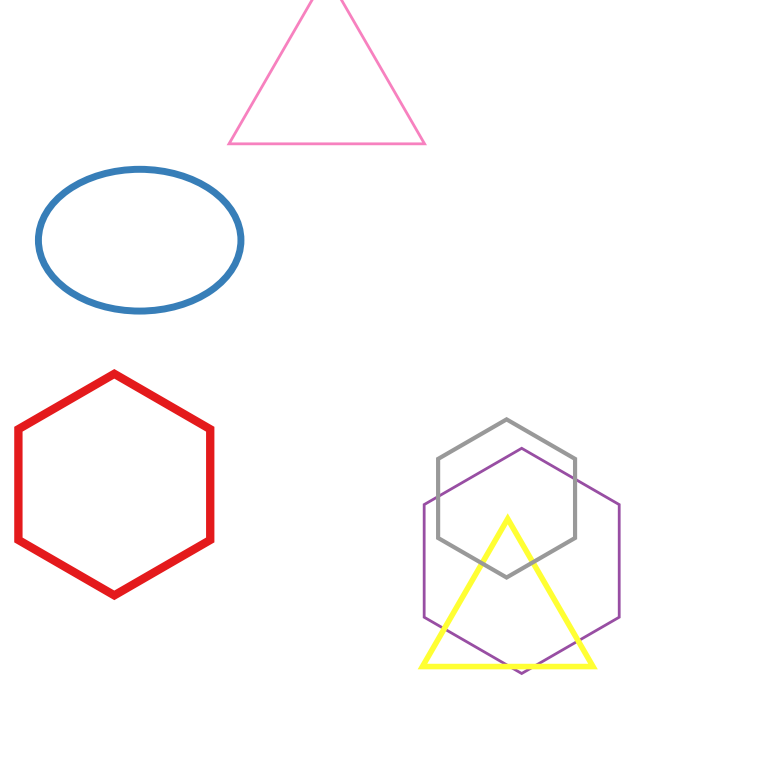[{"shape": "hexagon", "thickness": 3, "radius": 0.72, "center": [0.148, 0.371]}, {"shape": "oval", "thickness": 2.5, "radius": 0.66, "center": [0.181, 0.688]}, {"shape": "hexagon", "thickness": 1, "radius": 0.73, "center": [0.678, 0.272]}, {"shape": "triangle", "thickness": 2, "radius": 0.64, "center": [0.659, 0.198]}, {"shape": "triangle", "thickness": 1, "radius": 0.73, "center": [0.424, 0.887]}, {"shape": "hexagon", "thickness": 1.5, "radius": 0.51, "center": [0.658, 0.353]}]